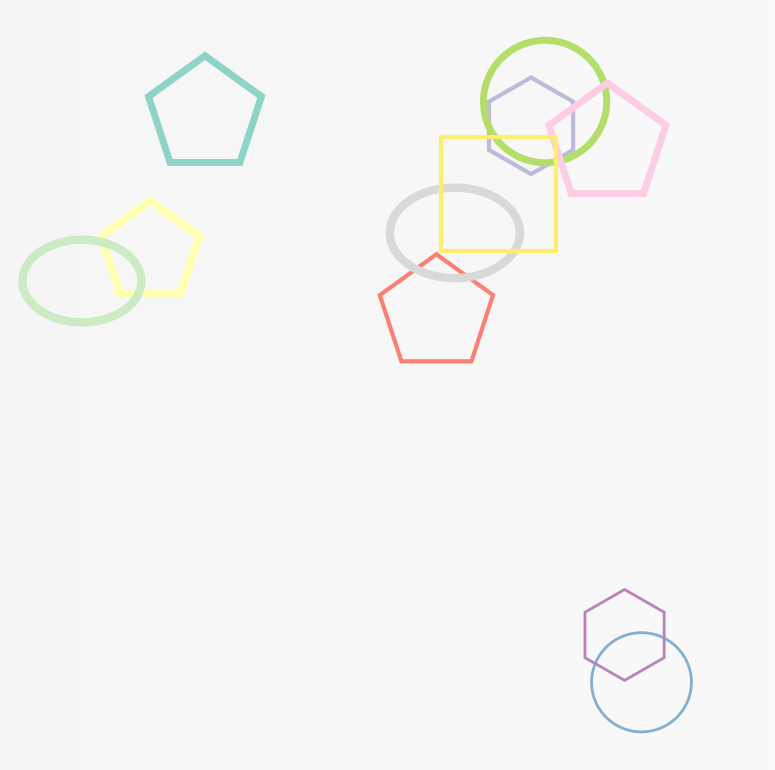[{"shape": "pentagon", "thickness": 2.5, "radius": 0.38, "center": [0.264, 0.851]}, {"shape": "pentagon", "thickness": 3, "radius": 0.33, "center": [0.194, 0.673]}, {"shape": "hexagon", "thickness": 1.5, "radius": 0.31, "center": [0.685, 0.837]}, {"shape": "pentagon", "thickness": 1.5, "radius": 0.38, "center": [0.563, 0.593]}, {"shape": "circle", "thickness": 1, "radius": 0.32, "center": [0.828, 0.114]}, {"shape": "circle", "thickness": 2.5, "radius": 0.4, "center": [0.703, 0.868]}, {"shape": "pentagon", "thickness": 2.5, "radius": 0.4, "center": [0.784, 0.813]}, {"shape": "oval", "thickness": 3, "radius": 0.42, "center": [0.587, 0.698]}, {"shape": "hexagon", "thickness": 1, "radius": 0.29, "center": [0.806, 0.175]}, {"shape": "oval", "thickness": 3, "radius": 0.38, "center": [0.106, 0.635]}, {"shape": "square", "thickness": 1.5, "radius": 0.37, "center": [0.643, 0.748]}]